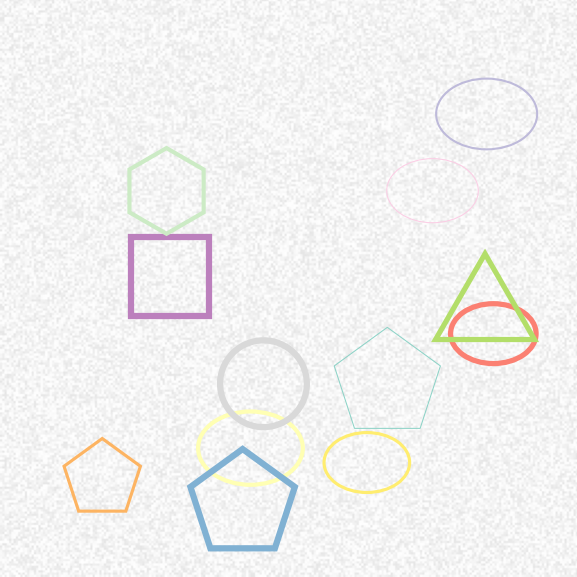[{"shape": "pentagon", "thickness": 0.5, "radius": 0.48, "center": [0.671, 0.336]}, {"shape": "oval", "thickness": 2, "radius": 0.45, "center": [0.434, 0.223]}, {"shape": "oval", "thickness": 1, "radius": 0.44, "center": [0.843, 0.802]}, {"shape": "oval", "thickness": 2.5, "radius": 0.37, "center": [0.854, 0.421]}, {"shape": "pentagon", "thickness": 3, "radius": 0.48, "center": [0.42, 0.127]}, {"shape": "pentagon", "thickness": 1.5, "radius": 0.35, "center": [0.177, 0.17]}, {"shape": "triangle", "thickness": 2.5, "radius": 0.49, "center": [0.84, 0.461]}, {"shape": "oval", "thickness": 0.5, "radius": 0.4, "center": [0.749, 0.669]}, {"shape": "circle", "thickness": 3, "radius": 0.38, "center": [0.456, 0.335]}, {"shape": "square", "thickness": 3, "radius": 0.34, "center": [0.294, 0.52]}, {"shape": "hexagon", "thickness": 2, "radius": 0.37, "center": [0.288, 0.669]}, {"shape": "oval", "thickness": 1.5, "radius": 0.37, "center": [0.635, 0.198]}]